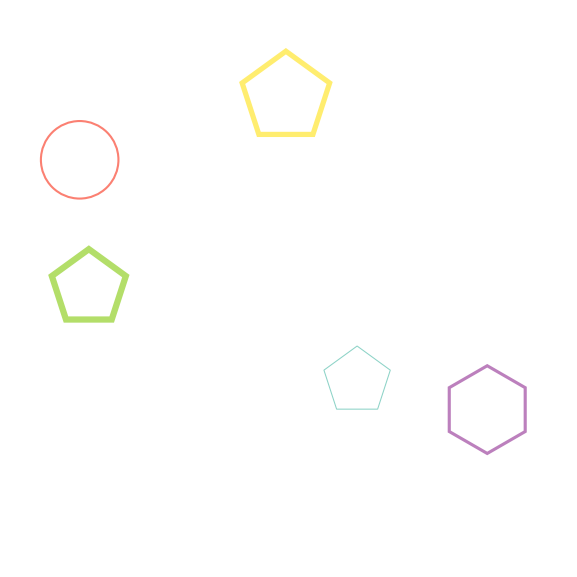[{"shape": "pentagon", "thickness": 0.5, "radius": 0.3, "center": [0.618, 0.34]}, {"shape": "circle", "thickness": 1, "radius": 0.34, "center": [0.138, 0.722]}, {"shape": "pentagon", "thickness": 3, "radius": 0.34, "center": [0.154, 0.5]}, {"shape": "hexagon", "thickness": 1.5, "radius": 0.38, "center": [0.844, 0.29]}, {"shape": "pentagon", "thickness": 2.5, "radius": 0.4, "center": [0.495, 0.831]}]